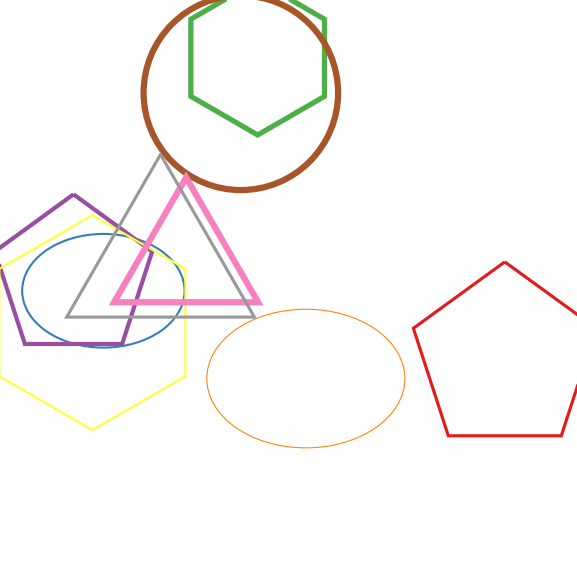[{"shape": "pentagon", "thickness": 1.5, "radius": 0.83, "center": [0.874, 0.379]}, {"shape": "oval", "thickness": 1, "radius": 0.7, "center": [0.179, 0.496]}, {"shape": "hexagon", "thickness": 2.5, "radius": 0.67, "center": [0.446, 0.899]}, {"shape": "pentagon", "thickness": 2, "radius": 0.72, "center": [0.127, 0.519]}, {"shape": "oval", "thickness": 0.5, "radius": 0.86, "center": [0.53, 0.344]}, {"shape": "hexagon", "thickness": 1, "radius": 0.93, "center": [0.16, 0.44]}, {"shape": "circle", "thickness": 3, "radius": 0.84, "center": [0.417, 0.838]}, {"shape": "triangle", "thickness": 3, "radius": 0.72, "center": [0.322, 0.548]}, {"shape": "triangle", "thickness": 1.5, "radius": 0.94, "center": [0.278, 0.544]}]